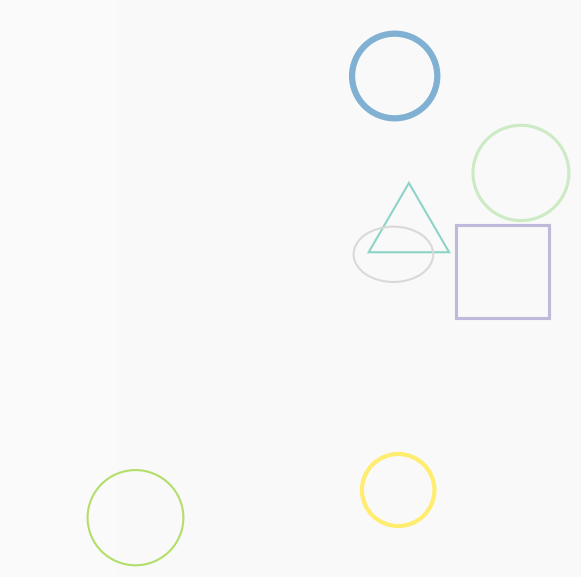[{"shape": "triangle", "thickness": 1, "radius": 0.4, "center": [0.704, 0.602]}, {"shape": "square", "thickness": 1.5, "radius": 0.4, "center": [0.865, 0.529]}, {"shape": "circle", "thickness": 3, "radius": 0.37, "center": [0.679, 0.868]}, {"shape": "circle", "thickness": 1, "radius": 0.41, "center": [0.233, 0.103]}, {"shape": "oval", "thickness": 1, "radius": 0.34, "center": [0.677, 0.559]}, {"shape": "circle", "thickness": 1.5, "radius": 0.41, "center": [0.896, 0.7]}, {"shape": "circle", "thickness": 2, "radius": 0.31, "center": [0.685, 0.151]}]